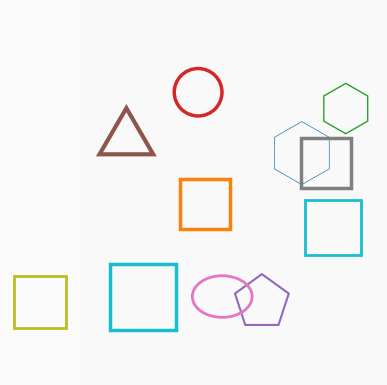[{"shape": "hexagon", "thickness": 0.5, "radius": 0.41, "center": [0.779, 0.602]}, {"shape": "square", "thickness": 2.5, "radius": 0.33, "center": [0.528, 0.47]}, {"shape": "hexagon", "thickness": 1, "radius": 0.33, "center": [0.892, 0.718]}, {"shape": "circle", "thickness": 2.5, "radius": 0.31, "center": [0.511, 0.76]}, {"shape": "pentagon", "thickness": 1.5, "radius": 0.36, "center": [0.676, 0.215]}, {"shape": "triangle", "thickness": 3, "radius": 0.4, "center": [0.326, 0.639]}, {"shape": "oval", "thickness": 2, "radius": 0.39, "center": [0.573, 0.23]}, {"shape": "square", "thickness": 2.5, "radius": 0.33, "center": [0.842, 0.576]}, {"shape": "square", "thickness": 2, "radius": 0.34, "center": [0.102, 0.215]}, {"shape": "square", "thickness": 2, "radius": 0.36, "center": [0.859, 0.41]}, {"shape": "square", "thickness": 2.5, "radius": 0.42, "center": [0.369, 0.229]}]